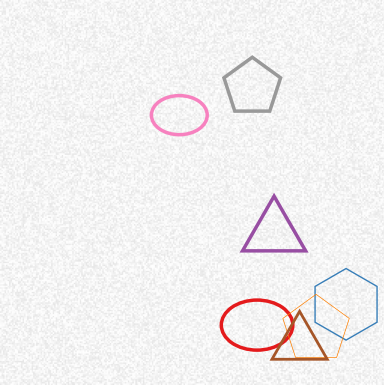[{"shape": "oval", "thickness": 2.5, "radius": 0.46, "center": [0.668, 0.156]}, {"shape": "hexagon", "thickness": 1, "radius": 0.46, "center": [0.899, 0.21]}, {"shape": "triangle", "thickness": 2.5, "radius": 0.47, "center": [0.712, 0.396]}, {"shape": "pentagon", "thickness": 0.5, "radius": 0.45, "center": [0.821, 0.145]}, {"shape": "triangle", "thickness": 2, "radius": 0.41, "center": [0.778, 0.108]}, {"shape": "oval", "thickness": 2.5, "radius": 0.36, "center": [0.466, 0.701]}, {"shape": "pentagon", "thickness": 2.5, "radius": 0.39, "center": [0.655, 0.774]}]